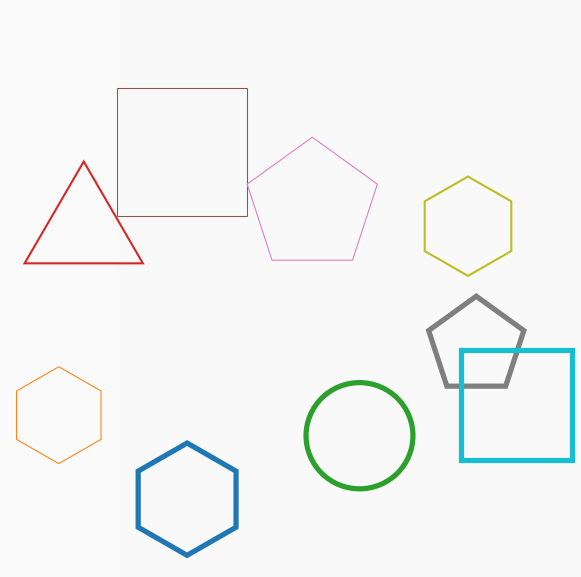[{"shape": "hexagon", "thickness": 2.5, "radius": 0.49, "center": [0.322, 0.135]}, {"shape": "hexagon", "thickness": 0.5, "radius": 0.42, "center": [0.101, 0.28]}, {"shape": "circle", "thickness": 2.5, "radius": 0.46, "center": [0.618, 0.245]}, {"shape": "triangle", "thickness": 1, "radius": 0.59, "center": [0.144, 0.602]}, {"shape": "square", "thickness": 0.5, "radius": 0.56, "center": [0.313, 0.736]}, {"shape": "pentagon", "thickness": 0.5, "radius": 0.59, "center": [0.537, 0.644]}, {"shape": "pentagon", "thickness": 2.5, "radius": 0.43, "center": [0.819, 0.4]}, {"shape": "hexagon", "thickness": 1, "radius": 0.43, "center": [0.805, 0.607]}, {"shape": "square", "thickness": 2.5, "radius": 0.48, "center": [0.888, 0.298]}]